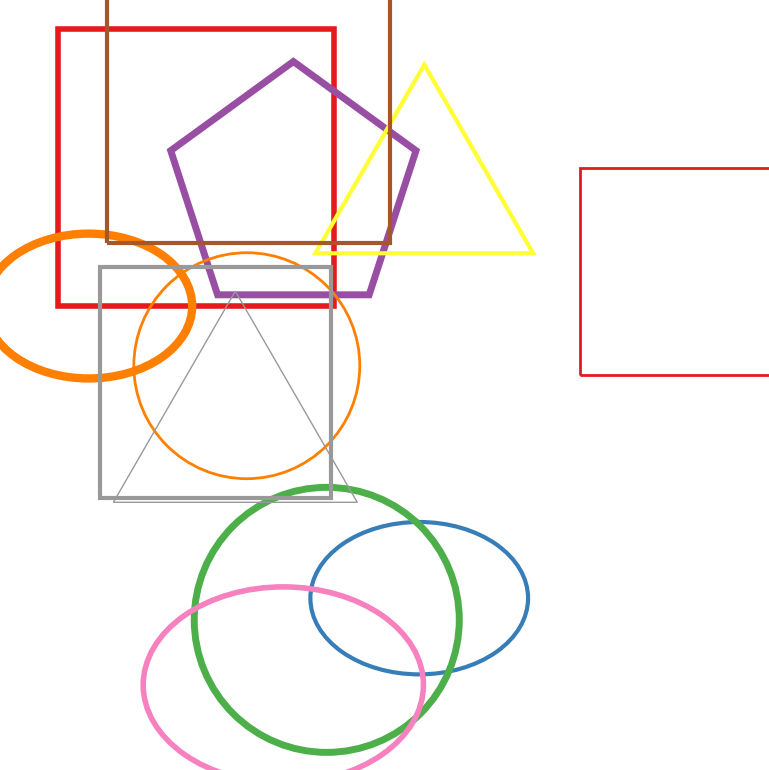[{"shape": "square", "thickness": 2, "radius": 0.9, "center": [0.254, 0.782]}, {"shape": "square", "thickness": 1, "radius": 0.67, "center": [0.887, 0.648]}, {"shape": "oval", "thickness": 1.5, "radius": 0.71, "center": [0.544, 0.223]}, {"shape": "circle", "thickness": 2.5, "radius": 0.86, "center": [0.424, 0.195]}, {"shape": "pentagon", "thickness": 2.5, "radius": 0.84, "center": [0.381, 0.753]}, {"shape": "oval", "thickness": 3, "radius": 0.67, "center": [0.115, 0.603]}, {"shape": "circle", "thickness": 1, "radius": 0.73, "center": [0.321, 0.525]}, {"shape": "triangle", "thickness": 1.5, "radius": 0.82, "center": [0.551, 0.753]}, {"shape": "square", "thickness": 1.5, "radius": 0.92, "center": [0.323, 0.868]}, {"shape": "oval", "thickness": 2, "radius": 0.91, "center": [0.368, 0.11]}, {"shape": "triangle", "thickness": 0.5, "radius": 0.91, "center": [0.306, 0.439]}, {"shape": "square", "thickness": 1.5, "radius": 0.75, "center": [0.28, 0.503]}]